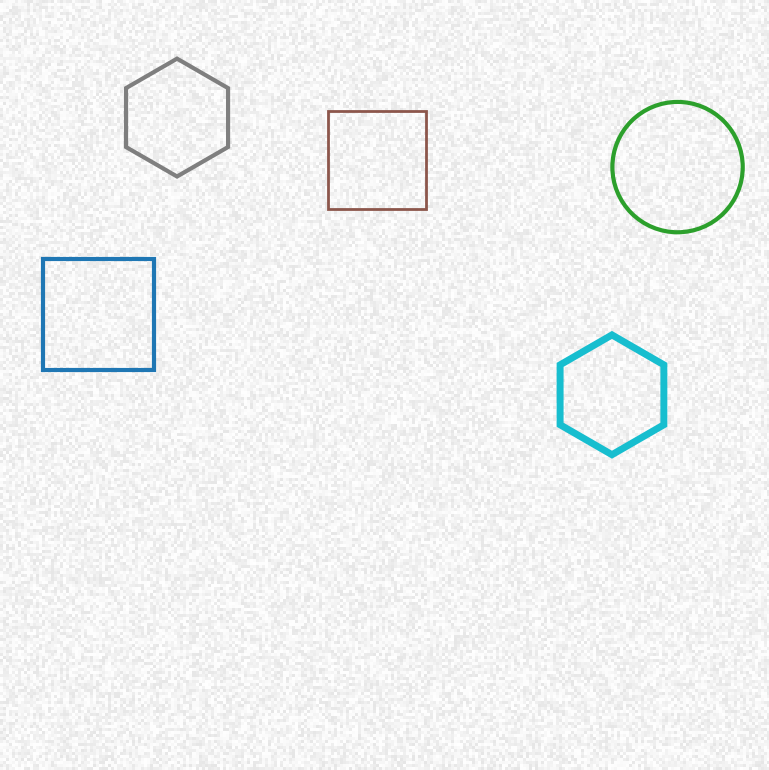[{"shape": "square", "thickness": 1.5, "radius": 0.36, "center": [0.128, 0.592]}, {"shape": "circle", "thickness": 1.5, "radius": 0.42, "center": [0.88, 0.783]}, {"shape": "square", "thickness": 1, "radius": 0.32, "center": [0.489, 0.792]}, {"shape": "hexagon", "thickness": 1.5, "radius": 0.38, "center": [0.23, 0.847]}, {"shape": "hexagon", "thickness": 2.5, "radius": 0.39, "center": [0.795, 0.487]}]